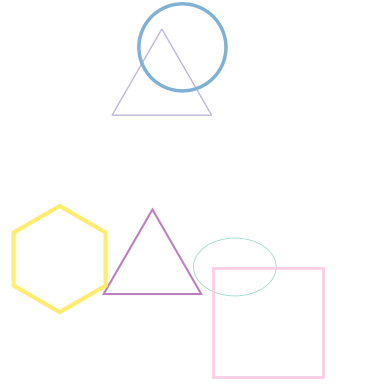[{"shape": "oval", "thickness": 0.5, "radius": 0.54, "center": [0.61, 0.307]}, {"shape": "triangle", "thickness": 1, "radius": 0.75, "center": [0.42, 0.775]}, {"shape": "circle", "thickness": 2.5, "radius": 0.57, "center": [0.474, 0.877]}, {"shape": "square", "thickness": 2, "radius": 0.71, "center": [0.696, 0.162]}, {"shape": "triangle", "thickness": 1.5, "radius": 0.73, "center": [0.396, 0.309]}, {"shape": "hexagon", "thickness": 3, "radius": 0.69, "center": [0.155, 0.327]}]